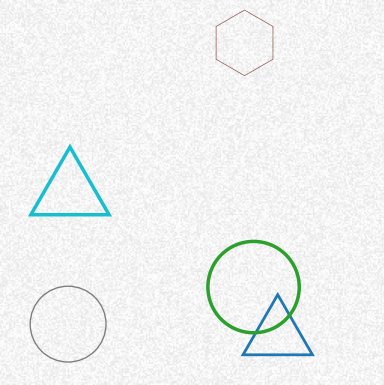[{"shape": "triangle", "thickness": 2, "radius": 0.52, "center": [0.721, 0.13]}, {"shape": "circle", "thickness": 2.5, "radius": 0.59, "center": [0.659, 0.254]}, {"shape": "hexagon", "thickness": 0.5, "radius": 0.43, "center": [0.635, 0.889]}, {"shape": "circle", "thickness": 1, "radius": 0.49, "center": [0.177, 0.158]}, {"shape": "triangle", "thickness": 2.5, "radius": 0.59, "center": [0.182, 0.501]}]